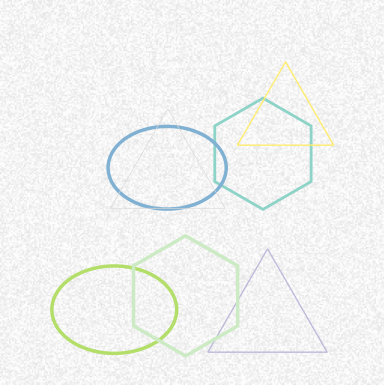[{"shape": "hexagon", "thickness": 2, "radius": 0.72, "center": [0.683, 0.601]}, {"shape": "triangle", "thickness": 1, "radius": 0.89, "center": [0.695, 0.175]}, {"shape": "oval", "thickness": 2.5, "radius": 0.77, "center": [0.434, 0.564]}, {"shape": "oval", "thickness": 2.5, "radius": 0.81, "center": [0.297, 0.196]}, {"shape": "triangle", "thickness": 0.5, "radius": 0.86, "center": [0.436, 0.545]}, {"shape": "hexagon", "thickness": 2.5, "radius": 0.78, "center": [0.482, 0.232]}, {"shape": "triangle", "thickness": 1, "radius": 0.72, "center": [0.742, 0.695]}]